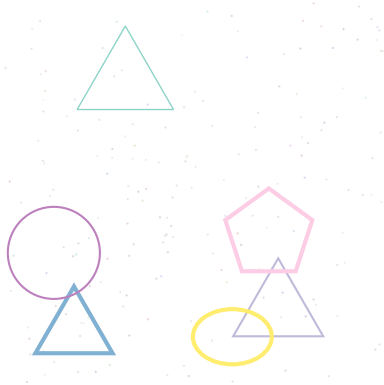[{"shape": "triangle", "thickness": 1, "radius": 0.72, "center": [0.325, 0.788]}, {"shape": "triangle", "thickness": 1.5, "radius": 0.68, "center": [0.723, 0.194]}, {"shape": "triangle", "thickness": 3, "radius": 0.58, "center": [0.192, 0.14]}, {"shape": "pentagon", "thickness": 3, "radius": 0.59, "center": [0.698, 0.392]}, {"shape": "circle", "thickness": 1.5, "radius": 0.6, "center": [0.14, 0.343]}, {"shape": "oval", "thickness": 3, "radius": 0.51, "center": [0.604, 0.125]}]